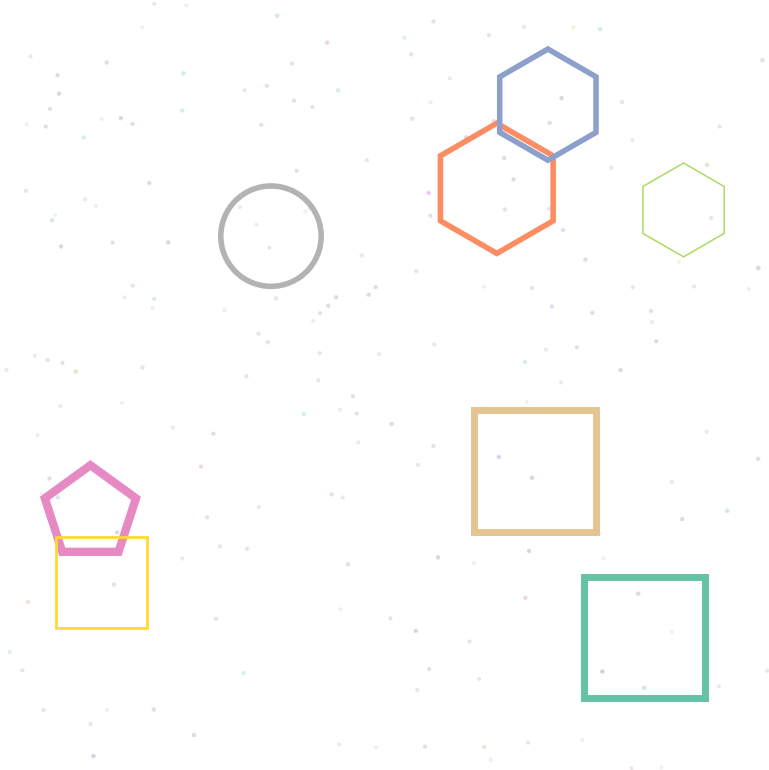[{"shape": "square", "thickness": 2.5, "radius": 0.39, "center": [0.837, 0.172]}, {"shape": "hexagon", "thickness": 2, "radius": 0.42, "center": [0.645, 0.755]}, {"shape": "hexagon", "thickness": 2, "radius": 0.36, "center": [0.712, 0.864]}, {"shape": "pentagon", "thickness": 3, "radius": 0.31, "center": [0.117, 0.334]}, {"shape": "hexagon", "thickness": 0.5, "radius": 0.3, "center": [0.888, 0.727]}, {"shape": "square", "thickness": 1, "radius": 0.3, "center": [0.132, 0.243]}, {"shape": "square", "thickness": 2.5, "radius": 0.4, "center": [0.694, 0.388]}, {"shape": "circle", "thickness": 2, "radius": 0.33, "center": [0.352, 0.693]}]